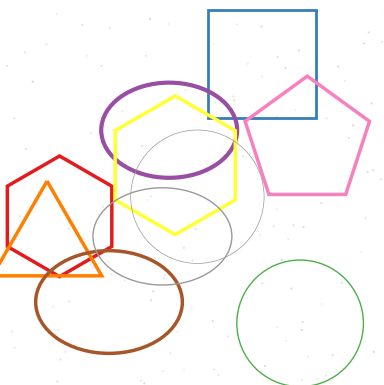[{"shape": "hexagon", "thickness": 2.5, "radius": 0.78, "center": [0.155, 0.438]}, {"shape": "square", "thickness": 2, "radius": 0.7, "center": [0.682, 0.833]}, {"shape": "circle", "thickness": 1, "radius": 0.82, "center": [0.78, 0.16]}, {"shape": "oval", "thickness": 3, "radius": 0.88, "center": [0.439, 0.662]}, {"shape": "triangle", "thickness": 2.5, "radius": 0.82, "center": [0.122, 0.366]}, {"shape": "hexagon", "thickness": 2.5, "radius": 0.9, "center": [0.455, 0.571]}, {"shape": "oval", "thickness": 2.5, "radius": 0.95, "center": [0.283, 0.216]}, {"shape": "pentagon", "thickness": 2.5, "radius": 0.85, "center": [0.798, 0.632]}, {"shape": "circle", "thickness": 0.5, "radius": 0.87, "center": [0.513, 0.489]}, {"shape": "oval", "thickness": 1, "radius": 0.9, "center": [0.422, 0.386]}]